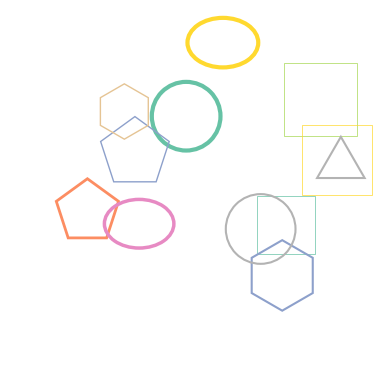[{"shape": "circle", "thickness": 3, "radius": 0.45, "center": [0.484, 0.698]}, {"shape": "square", "thickness": 0.5, "radius": 0.37, "center": [0.743, 0.415]}, {"shape": "pentagon", "thickness": 2, "radius": 0.42, "center": [0.227, 0.451]}, {"shape": "hexagon", "thickness": 1.5, "radius": 0.46, "center": [0.733, 0.285]}, {"shape": "pentagon", "thickness": 1, "radius": 0.47, "center": [0.35, 0.604]}, {"shape": "oval", "thickness": 2.5, "radius": 0.45, "center": [0.361, 0.419]}, {"shape": "square", "thickness": 0.5, "radius": 0.48, "center": [0.832, 0.742]}, {"shape": "square", "thickness": 0.5, "radius": 0.45, "center": [0.875, 0.583]}, {"shape": "oval", "thickness": 3, "radius": 0.46, "center": [0.579, 0.889]}, {"shape": "hexagon", "thickness": 1, "radius": 0.36, "center": [0.323, 0.71]}, {"shape": "circle", "thickness": 1.5, "radius": 0.45, "center": [0.677, 0.405]}, {"shape": "triangle", "thickness": 1.5, "radius": 0.36, "center": [0.885, 0.573]}]